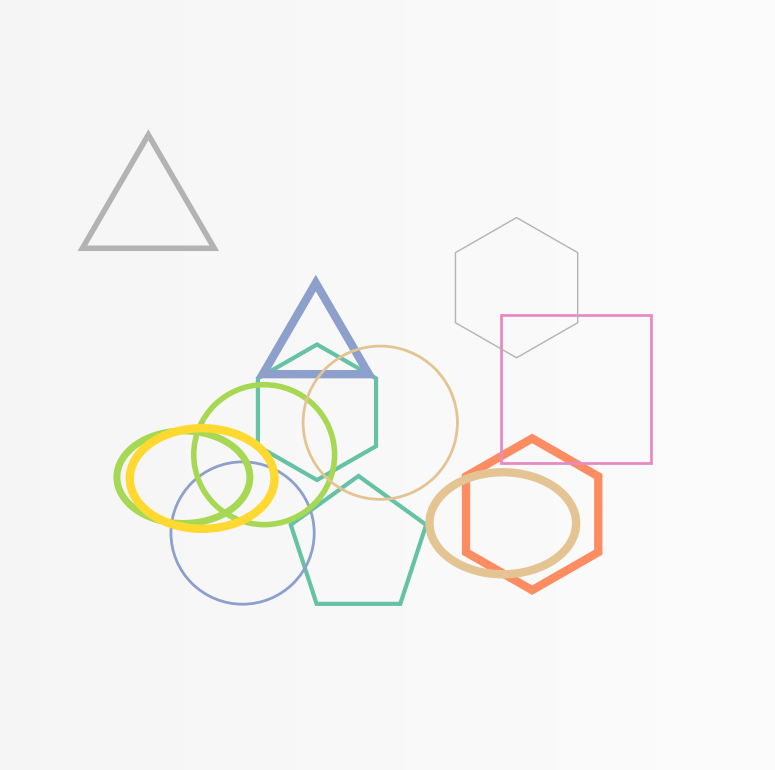[{"shape": "hexagon", "thickness": 1.5, "radius": 0.44, "center": [0.409, 0.465]}, {"shape": "pentagon", "thickness": 1.5, "radius": 0.46, "center": [0.463, 0.29]}, {"shape": "hexagon", "thickness": 3, "radius": 0.49, "center": [0.687, 0.332]}, {"shape": "circle", "thickness": 1, "radius": 0.46, "center": [0.313, 0.308]}, {"shape": "triangle", "thickness": 3, "radius": 0.39, "center": [0.407, 0.554]}, {"shape": "square", "thickness": 1, "radius": 0.48, "center": [0.743, 0.495]}, {"shape": "circle", "thickness": 2, "radius": 0.45, "center": [0.341, 0.41]}, {"shape": "oval", "thickness": 2.5, "radius": 0.43, "center": [0.237, 0.38]}, {"shape": "oval", "thickness": 3, "radius": 0.47, "center": [0.261, 0.379]}, {"shape": "circle", "thickness": 1, "radius": 0.5, "center": [0.491, 0.451]}, {"shape": "oval", "thickness": 3, "radius": 0.47, "center": [0.649, 0.32]}, {"shape": "triangle", "thickness": 2, "radius": 0.49, "center": [0.191, 0.727]}, {"shape": "hexagon", "thickness": 0.5, "radius": 0.46, "center": [0.667, 0.626]}]